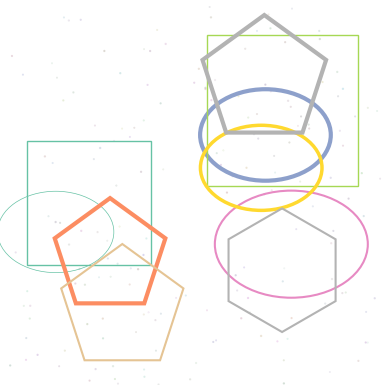[{"shape": "square", "thickness": 1, "radius": 0.8, "center": [0.23, 0.473]}, {"shape": "oval", "thickness": 0.5, "radius": 0.75, "center": [0.145, 0.398]}, {"shape": "pentagon", "thickness": 3, "radius": 0.76, "center": [0.286, 0.334]}, {"shape": "oval", "thickness": 3, "radius": 0.85, "center": [0.689, 0.649]}, {"shape": "oval", "thickness": 1.5, "radius": 0.99, "center": [0.757, 0.366]}, {"shape": "square", "thickness": 1, "radius": 0.98, "center": [0.734, 0.713]}, {"shape": "oval", "thickness": 2.5, "radius": 0.79, "center": [0.678, 0.564]}, {"shape": "pentagon", "thickness": 1.5, "radius": 0.83, "center": [0.318, 0.199]}, {"shape": "pentagon", "thickness": 3, "radius": 0.84, "center": [0.687, 0.792]}, {"shape": "hexagon", "thickness": 1.5, "radius": 0.8, "center": [0.733, 0.298]}]